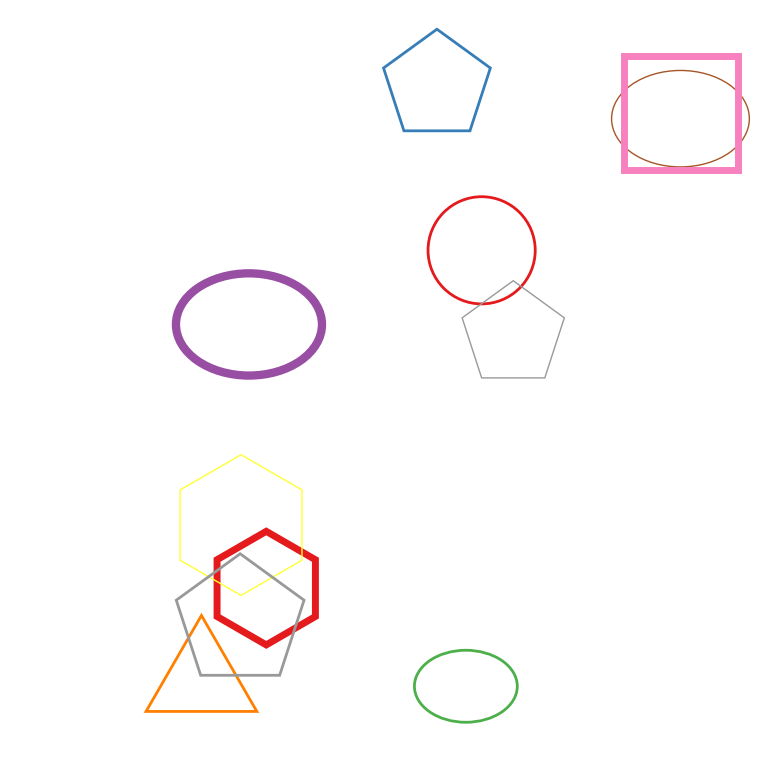[{"shape": "hexagon", "thickness": 2.5, "radius": 0.37, "center": [0.346, 0.236]}, {"shape": "circle", "thickness": 1, "radius": 0.35, "center": [0.625, 0.675]}, {"shape": "pentagon", "thickness": 1, "radius": 0.36, "center": [0.567, 0.889]}, {"shape": "oval", "thickness": 1, "radius": 0.33, "center": [0.605, 0.109]}, {"shape": "oval", "thickness": 3, "radius": 0.47, "center": [0.323, 0.579]}, {"shape": "triangle", "thickness": 1, "radius": 0.42, "center": [0.262, 0.118]}, {"shape": "hexagon", "thickness": 0.5, "radius": 0.46, "center": [0.313, 0.318]}, {"shape": "oval", "thickness": 0.5, "radius": 0.45, "center": [0.884, 0.846]}, {"shape": "square", "thickness": 2.5, "radius": 0.37, "center": [0.884, 0.853]}, {"shape": "pentagon", "thickness": 0.5, "radius": 0.35, "center": [0.667, 0.566]}, {"shape": "pentagon", "thickness": 1, "radius": 0.44, "center": [0.312, 0.194]}]